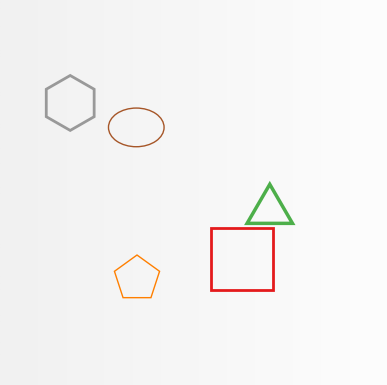[{"shape": "square", "thickness": 2, "radius": 0.4, "center": [0.625, 0.327]}, {"shape": "triangle", "thickness": 2.5, "radius": 0.34, "center": [0.696, 0.454]}, {"shape": "pentagon", "thickness": 1, "radius": 0.31, "center": [0.354, 0.276]}, {"shape": "oval", "thickness": 1, "radius": 0.36, "center": [0.352, 0.669]}, {"shape": "hexagon", "thickness": 2, "radius": 0.36, "center": [0.181, 0.733]}]